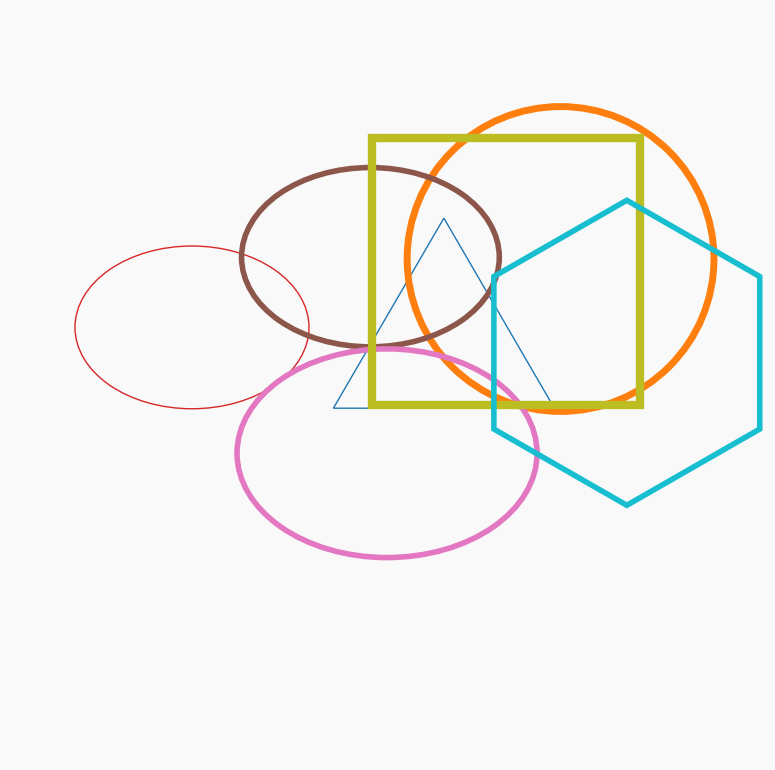[{"shape": "triangle", "thickness": 0.5, "radius": 0.82, "center": [0.573, 0.552]}, {"shape": "circle", "thickness": 2.5, "radius": 0.99, "center": [0.723, 0.664]}, {"shape": "oval", "thickness": 0.5, "radius": 0.75, "center": [0.248, 0.575]}, {"shape": "oval", "thickness": 2, "radius": 0.83, "center": [0.478, 0.666]}, {"shape": "oval", "thickness": 2, "radius": 0.97, "center": [0.499, 0.411]}, {"shape": "square", "thickness": 3, "radius": 0.87, "center": [0.653, 0.647]}, {"shape": "hexagon", "thickness": 2, "radius": 0.99, "center": [0.809, 0.542]}]